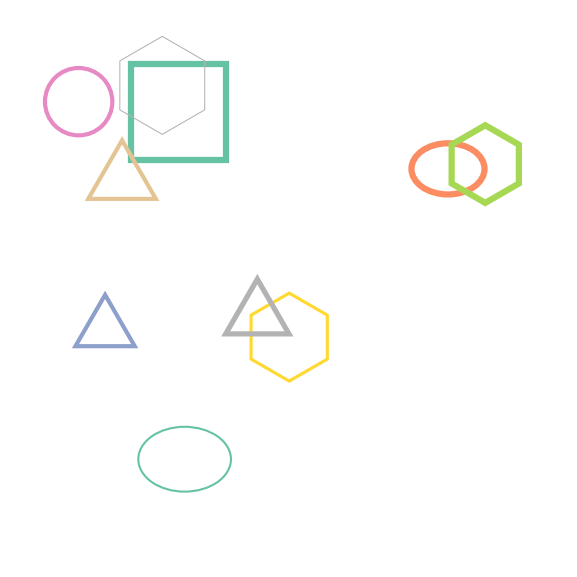[{"shape": "oval", "thickness": 1, "radius": 0.4, "center": [0.32, 0.204]}, {"shape": "square", "thickness": 3, "radius": 0.41, "center": [0.309, 0.805]}, {"shape": "oval", "thickness": 3, "radius": 0.32, "center": [0.776, 0.707]}, {"shape": "triangle", "thickness": 2, "radius": 0.3, "center": [0.182, 0.429]}, {"shape": "circle", "thickness": 2, "radius": 0.29, "center": [0.136, 0.823]}, {"shape": "hexagon", "thickness": 3, "radius": 0.34, "center": [0.84, 0.715]}, {"shape": "hexagon", "thickness": 1.5, "radius": 0.38, "center": [0.501, 0.415]}, {"shape": "triangle", "thickness": 2, "radius": 0.34, "center": [0.211, 0.689]}, {"shape": "hexagon", "thickness": 0.5, "radius": 0.42, "center": [0.281, 0.851]}, {"shape": "triangle", "thickness": 2.5, "radius": 0.32, "center": [0.446, 0.453]}]